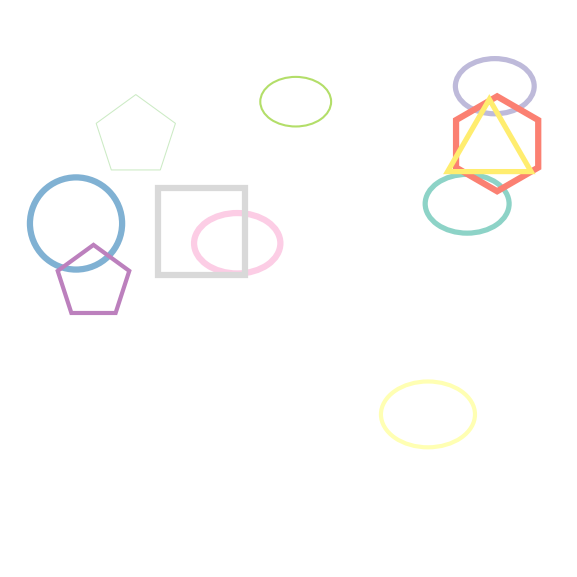[{"shape": "oval", "thickness": 2.5, "radius": 0.36, "center": [0.809, 0.646]}, {"shape": "oval", "thickness": 2, "radius": 0.41, "center": [0.741, 0.282]}, {"shape": "oval", "thickness": 2.5, "radius": 0.34, "center": [0.857, 0.85]}, {"shape": "hexagon", "thickness": 3, "radius": 0.41, "center": [0.861, 0.75]}, {"shape": "circle", "thickness": 3, "radius": 0.4, "center": [0.132, 0.612]}, {"shape": "oval", "thickness": 1, "radius": 0.31, "center": [0.512, 0.823]}, {"shape": "oval", "thickness": 3, "radius": 0.37, "center": [0.411, 0.578]}, {"shape": "square", "thickness": 3, "radius": 0.38, "center": [0.349, 0.599]}, {"shape": "pentagon", "thickness": 2, "radius": 0.33, "center": [0.162, 0.51]}, {"shape": "pentagon", "thickness": 0.5, "radius": 0.36, "center": [0.235, 0.763]}, {"shape": "triangle", "thickness": 2.5, "radius": 0.42, "center": [0.847, 0.744]}]